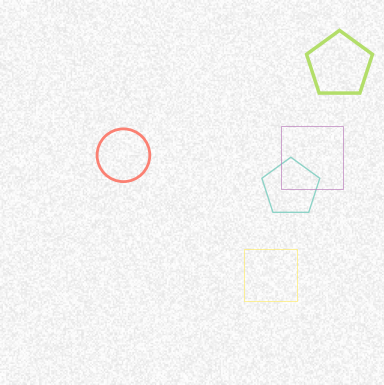[{"shape": "pentagon", "thickness": 1, "radius": 0.4, "center": [0.755, 0.513]}, {"shape": "circle", "thickness": 2, "radius": 0.34, "center": [0.321, 0.597]}, {"shape": "pentagon", "thickness": 2.5, "radius": 0.45, "center": [0.882, 0.831]}, {"shape": "square", "thickness": 0.5, "radius": 0.41, "center": [0.81, 0.59]}, {"shape": "square", "thickness": 0.5, "radius": 0.34, "center": [0.702, 0.287]}]